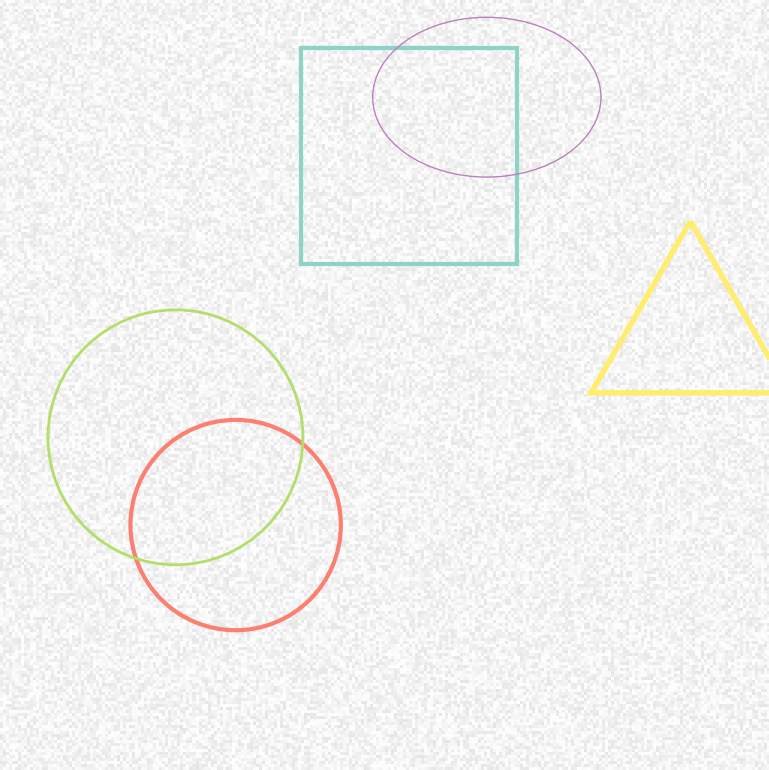[{"shape": "square", "thickness": 1.5, "radius": 0.7, "center": [0.531, 0.797]}, {"shape": "circle", "thickness": 1.5, "radius": 0.68, "center": [0.306, 0.318]}, {"shape": "circle", "thickness": 1, "radius": 0.83, "center": [0.228, 0.432]}, {"shape": "oval", "thickness": 0.5, "radius": 0.74, "center": [0.632, 0.874]}, {"shape": "triangle", "thickness": 2, "radius": 0.74, "center": [0.896, 0.564]}]